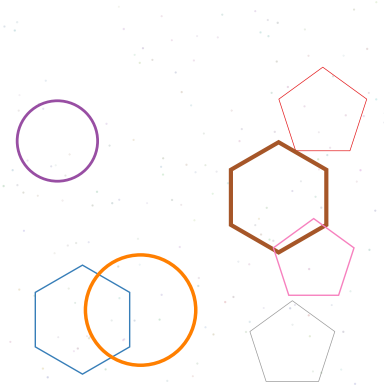[{"shape": "pentagon", "thickness": 0.5, "radius": 0.6, "center": [0.838, 0.705]}, {"shape": "hexagon", "thickness": 1, "radius": 0.71, "center": [0.214, 0.17]}, {"shape": "circle", "thickness": 2, "radius": 0.52, "center": [0.149, 0.634]}, {"shape": "circle", "thickness": 2.5, "radius": 0.72, "center": [0.365, 0.195]}, {"shape": "hexagon", "thickness": 3, "radius": 0.72, "center": [0.724, 0.487]}, {"shape": "pentagon", "thickness": 1, "radius": 0.55, "center": [0.815, 0.322]}, {"shape": "pentagon", "thickness": 0.5, "radius": 0.58, "center": [0.759, 0.103]}]